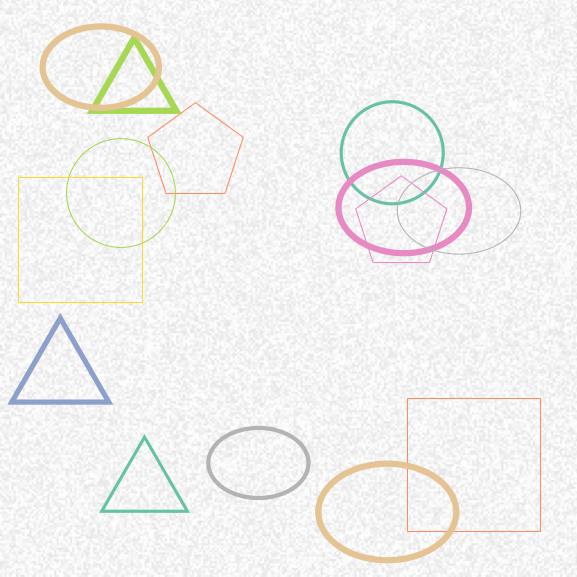[{"shape": "triangle", "thickness": 1.5, "radius": 0.43, "center": [0.25, 0.157]}, {"shape": "circle", "thickness": 1.5, "radius": 0.44, "center": [0.679, 0.735]}, {"shape": "pentagon", "thickness": 0.5, "radius": 0.43, "center": [0.339, 0.734]}, {"shape": "square", "thickness": 0.5, "radius": 0.58, "center": [0.82, 0.195]}, {"shape": "triangle", "thickness": 2.5, "radius": 0.48, "center": [0.104, 0.351]}, {"shape": "oval", "thickness": 3, "radius": 0.56, "center": [0.699, 0.64]}, {"shape": "pentagon", "thickness": 0.5, "radius": 0.42, "center": [0.695, 0.612]}, {"shape": "circle", "thickness": 0.5, "radius": 0.47, "center": [0.209, 0.665]}, {"shape": "triangle", "thickness": 3, "radius": 0.42, "center": [0.232, 0.849]}, {"shape": "square", "thickness": 0.5, "radius": 0.54, "center": [0.138, 0.584]}, {"shape": "oval", "thickness": 3, "radius": 0.5, "center": [0.175, 0.883]}, {"shape": "oval", "thickness": 3, "radius": 0.6, "center": [0.671, 0.113]}, {"shape": "oval", "thickness": 0.5, "radius": 0.53, "center": [0.795, 0.634]}, {"shape": "oval", "thickness": 2, "radius": 0.43, "center": [0.447, 0.197]}]